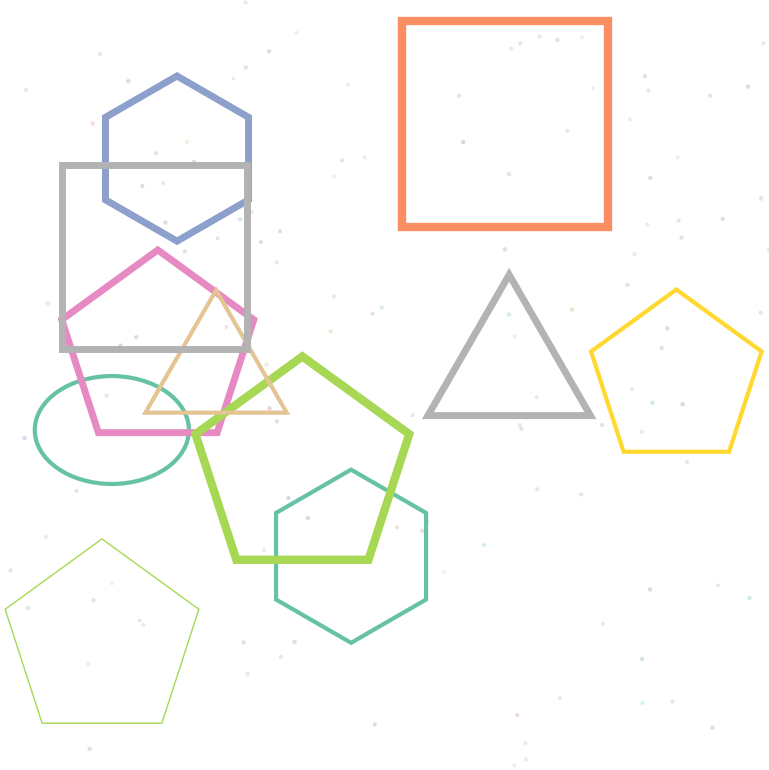[{"shape": "oval", "thickness": 1.5, "radius": 0.5, "center": [0.145, 0.442]}, {"shape": "hexagon", "thickness": 1.5, "radius": 0.56, "center": [0.456, 0.278]}, {"shape": "square", "thickness": 3, "radius": 0.67, "center": [0.655, 0.84]}, {"shape": "hexagon", "thickness": 2.5, "radius": 0.54, "center": [0.23, 0.794]}, {"shape": "pentagon", "thickness": 2.5, "radius": 0.66, "center": [0.205, 0.544]}, {"shape": "pentagon", "thickness": 3, "radius": 0.73, "center": [0.393, 0.391]}, {"shape": "pentagon", "thickness": 0.5, "radius": 0.66, "center": [0.132, 0.168]}, {"shape": "pentagon", "thickness": 1.5, "radius": 0.58, "center": [0.878, 0.508]}, {"shape": "triangle", "thickness": 1.5, "radius": 0.53, "center": [0.281, 0.517]}, {"shape": "square", "thickness": 2.5, "radius": 0.6, "center": [0.201, 0.666]}, {"shape": "triangle", "thickness": 2.5, "radius": 0.61, "center": [0.661, 0.521]}]